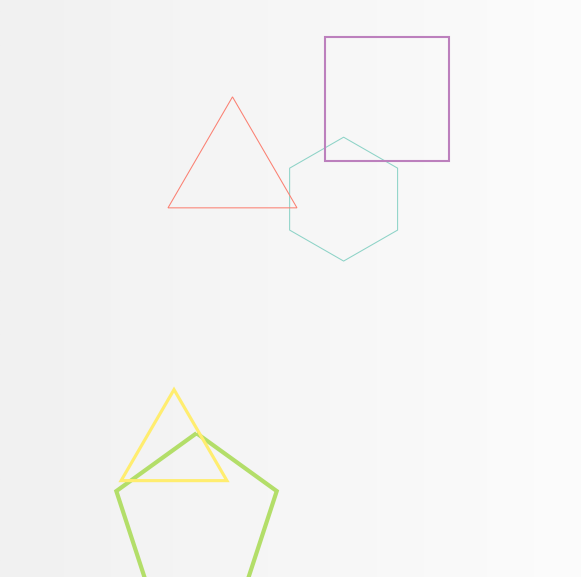[{"shape": "hexagon", "thickness": 0.5, "radius": 0.54, "center": [0.591, 0.654]}, {"shape": "triangle", "thickness": 0.5, "radius": 0.64, "center": [0.4, 0.703]}, {"shape": "pentagon", "thickness": 2, "radius": 0.73, "center": [0.338, 0.104]}, {"shape": "square", "thickness": 1, "radius": 0.53, "center": [0.665, 0.828]}, {"shape": "triangle", "thickness": 1.5, "radius": 0.53, "center": [0.299, 0.219]}]